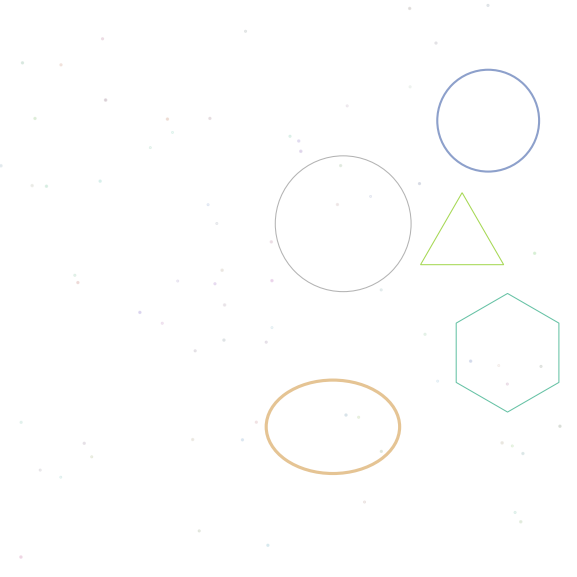[{"shape": "hexagon", "thickness": 0.5, "radius": 0.51, "center": [0.879, 0.388]}, {"shape": "circle", "thickness": 1, "radius": 0.44, "center": [0.845, 0.79]}, {"shape": "triangle", "thickness": 0.5, "radius": 0.42, "center": [0.8, 0.582]}, {"shape": "oval", "thickness": 1.5, "radius": 0.58, "center": [0.576, 0.26]}, {"shape": "circle", "thickness": 0.5, "radius": 0.59, "center": [0.594, 0.612]}]